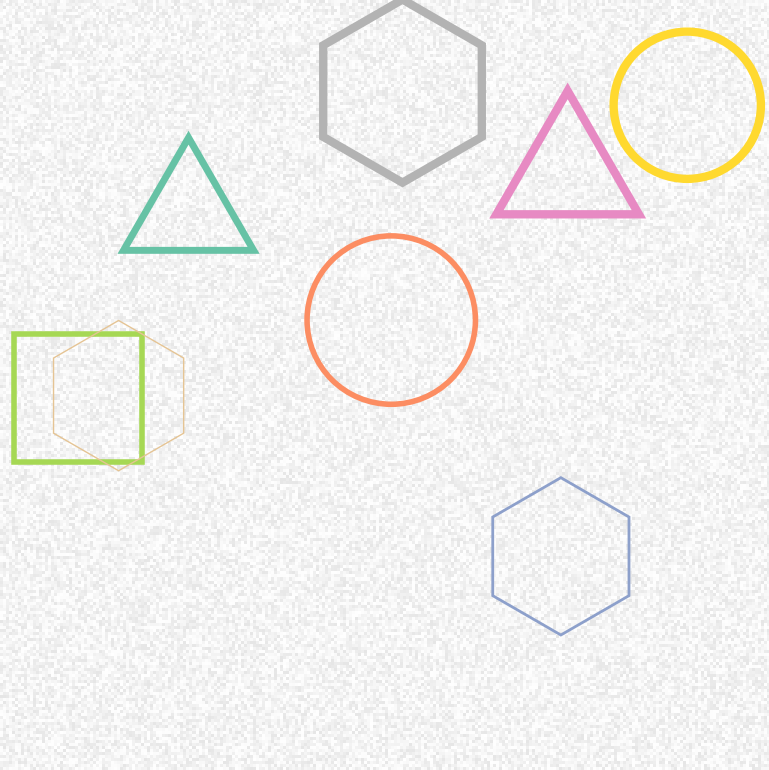[{"shape": "triangle", "thickness": 2.5, "radius": 0.49, "center": [0.245, 0.724]}, {"shape": "circle", "thickness": 2, "radius": 0.55, "center": [0.508, 0.584]}, {"shape": "hexagon", "thickness": 1, "radius": 0.51, "center": [0.728, 0.277]}, {"shape": "triangle", "thickness": 3, "radius": 0.53, "center": [0.737, 0.775]}, {"shape": "square", "thickness": 2, "radius": 0.42, "center": [0.101, 0.483]}, {"shape": "circle", "thickness": 3, "radius": 0.48, "center": [0.893, 0.863]}, {"shape": "hexagon", "thickness": 0.5, "radius": 0.49, "center": [0.154, 0.486]}, {"shape": "hexagon", "thickness": 3, "radius": 0.59, "center": [0.523, 0.882]}]